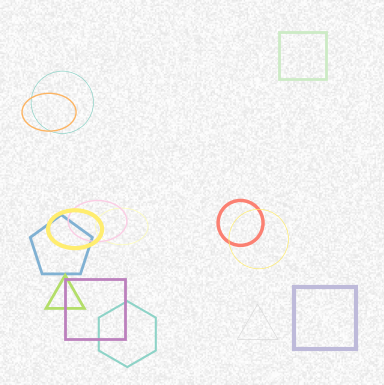[{"shape": "hexagon", "thickness": 1.5, "radius": 0.43, "center": [0.331, 0.132]}, {"shape": "circle", "thickness": 0.5, "radius": 0.4, "center": [0.162, 0.734]}, {"shape": "oval", "thickness": 0.5, "radius": 0.34, "center": [0.316, 0.412]}, {"shape": "square", "thickness": 3, "radius": 0.4, "center": [0.845, 0.174]}, {"shape": "circle", "thickness": 2.5, "radius": 0.29, "center": [0.625, 0.421]}, {"shape": "pentagon", "thickness": 2, "radius": 0.42, "center": [0.159, 0.357]}, {"shape": "oval", "thickness": 1, "radius": 0.35, "center": [0.127, 0.709]}, {"shape": "triangle", "thickness": 2, "radius": 0.29, "center": [0.169, 0.228]}, {"shape": "oval", "thickness": 1, "radius": 0.38, "center": [0.253, 0.426]}, {"shape": "triangle", "thickness": 0.5, "radius": 0.31, "center": [0.669, 0.149]}, {"shape": "square", "thickness": 2, "radius": 0.39, "center": [0.247, 0.198]}, {"shape": "square", "thickness": 2, "radius": 0.31, "center": [0.787, 0.855]}, {"shape": "oval", "thickness": 3, "radius": 0.35, "center": [0.195, 0.405]}, {"shape": "circle", "thickness": 0.5, "radius": 0.39, "center": [0.672, 0.379]}]